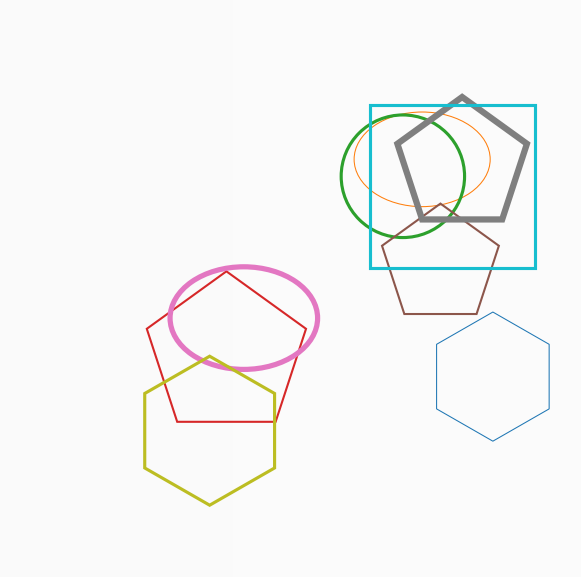[{"shape": "hexagon", "thickness": 0.5, "radius": 0.56, "center": [0.848, 0.347]}, {"shape": "oval", "thickness": 0.5, "radius": 0.59, "center": [0.726, 0.723]}, {"shape": "circle", "thickness": 1.5, "radius": 0.53, "center": [0.693, 0.694]}, {"shape": "pentagon", "thickness": 1, "radius": 0.72, "center": [0.39, 0.385]}, {"shape": "pentagon", "thickness": 1, "radius": 0.53, "center": [0.758, 0.541]}, {"shape": "oval", "thickness": 2.5, "radius": 0.63, "center": [0.419, 0.448]}, {"shape": "pentagon", "thickness": 3, "radius": 0.59, "center": [0.795, 0.714]}, {"shape": "hexagon", "thickness": 1.5, "radius": 0.64, "center": [0.361, 0.253]}, {"shape": "square", "thickness": 1.5, "radius": 0.71, "center": [0.778, 0.677]}]